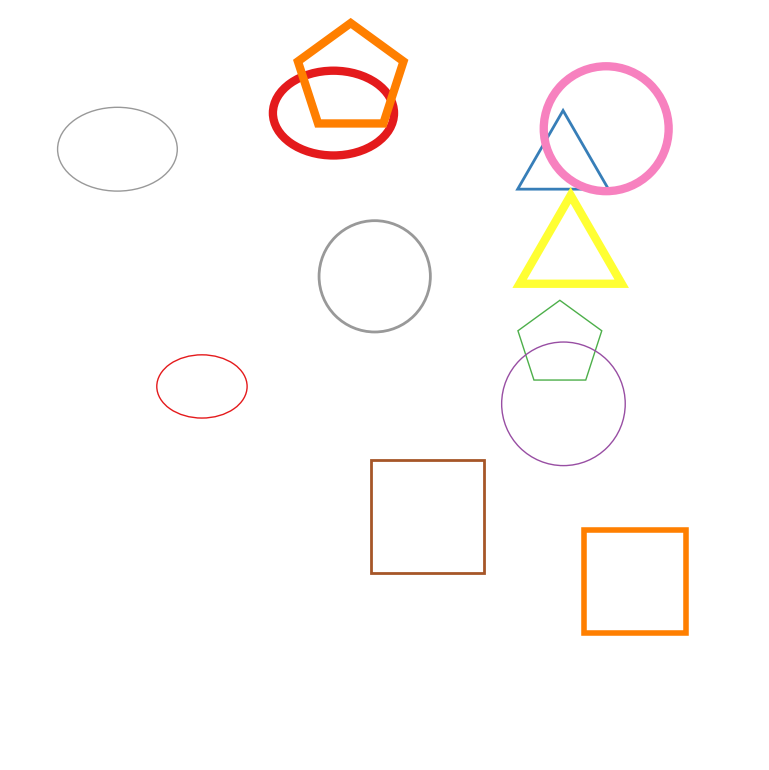[{"shape": "oval", "thickness": 3, "radius": 0.39, "center": [0.433, 0.853]}, {"shape": "oval", "thickness": 0.5, "radius": 0.29, "center": [0.262, 0.498]}, {"shape": "triangle", "thickness": 1, "radius": 0.34, "center": [0.731, 0.788]}, {"shape": "pentagon", "thickness": 0.5, "radius": 0.29, "center": [0.727, 0.553]}, {"shape": "circle", "thickness": 0.5, "radius": 0.4, "center": [0.732, 0.476]}, {"shape": "square", "thickness": 2, "radius": 0.33, "center": [0.825, 0.245]}, {"shape": "pentagon", "thickness": 3, "radius": 0.36, "center": [0.455, 0.898]}, {"shape": "triangle", "thickness": 3, "radius": 0.38, "center": [0.741, 0.67]}, {"shape": "square", "thickness": 1, "radius": 0.37, "center": [0.555, 0.329]}, {"shape": "circle", "thickness": 3, "radius": 0.41, "center": [0.787, 0.833]}, {"shape": "circle", "thickness": 1, "radius": 0.36, "center": [0.487, 0.641]}, {"shape": "oval", "thickness": 0.5, "radius": 0.39, "center": [0.153, 0.806]}]